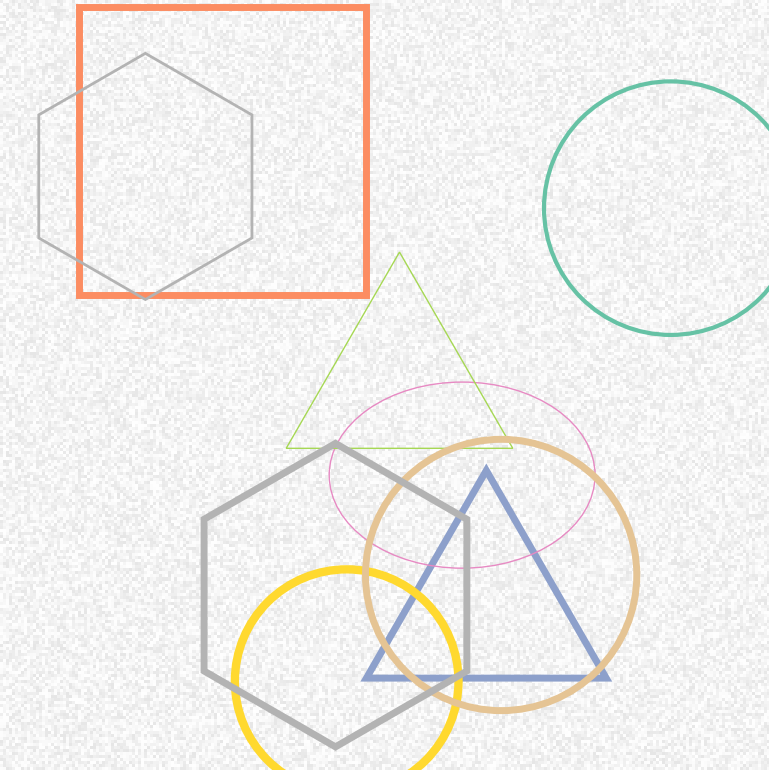[{"shape": "circle", "thickness": 1.5, "radius": 0.82, "center": [0.871, 0.73]}, {"shape": "square", "thickness": 2.5, "radius": 0.93, "center": [0.289, 0.804]}, {"shape": "triangle", "thickness": 2.5, "radius": 0.9, "center": [0.632, 0.209]}, {"shape": "oval", "thickness": 0.5, "radius": 0.86, "center": [0.6, 0.383]}, {"shape": "triangle", "thickness": 0.5, "radius": 0.85, "center": [0.519, 0.503]}, {"shape": "circle", "thickness": 3, "radius": 0.73, "center": [0.45, 0.115]}, {"shape": "circle", "thickness": 2.5, "radius": 0.88, "center": [0.651, 0.253]}, {"shape": "hexagon", "thickness": 1, "radius": 0.8, "center": [0.189, 0.771]}, {"shape": "hexagon", "thickness": 2.5, "radius": 0.99, "center": [0.436, 0.227]}]